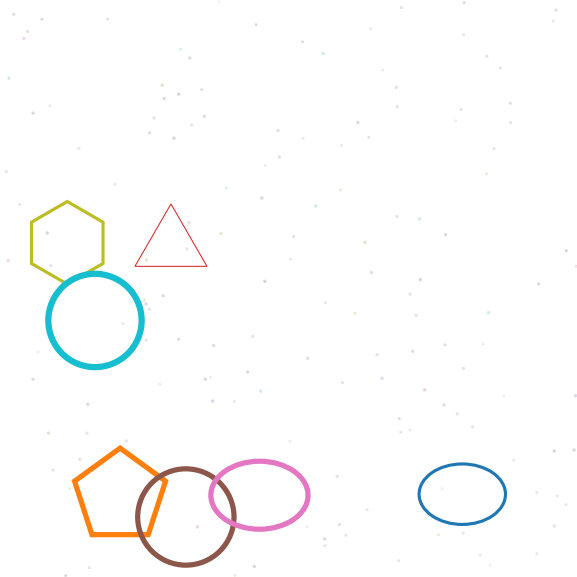[{"shape": "oval", "thickness": 1.5, "radius": 0.37, "center": [0.8, 0.143]}, {"shape": "pentagon", "thickness": 2.5, "radius": 0.41, "center": [0.208, 0.14]}, {"shape": "triangle", "thickness": 0.5, "radius": 0.36, "center": [0.296, 0.574]}, {"shape": "circle", "thickness": 2.5, "radius": 0.42, "center": [0.322, 0.104]}, {"shape": "oval", "thickness": 2.5, "radius": 0.42, "center": [0.449, 0.142]}, {"shape": "hexagon", "thickness": 1.5, "radius": 0.36, "center": [0.116, 0.579]}, {"shape": "circle", "thickness": 3, "radius": 0.4, "center": [0.164, 0.444]}]